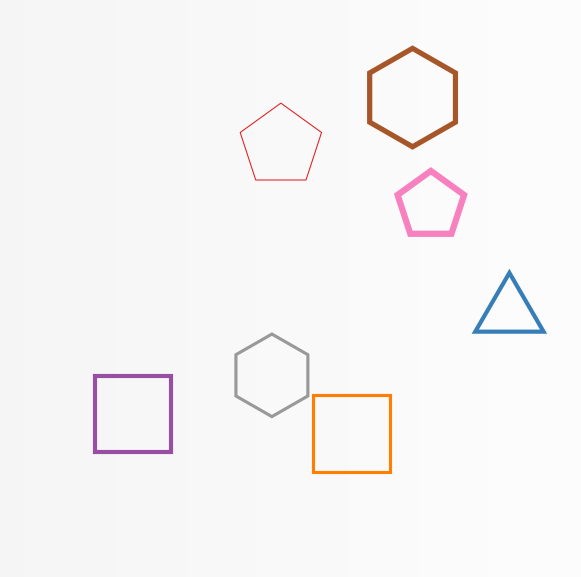[{"shape": "pentagon", "thickness": 0.5, "radius": 0.37, "center": [0.483, 0.747]}, {"shape": "triangle", "thickness": 2, "radius": 0.34, "center": [0.876, 0.459]}, {"shape": "square", "thickness": 2, "radius": 0.33, "center": [0.229, 0.282]}, {"shape": "square", "thickness": 1.5, "radius": 0.33, "center": [0.605, 0.249]}, {"shape": "hexagon", "thickness": 2.5, "radius": 0.43, "center": [0.71, 0.83]}, {"shape": "pentagon", "thickness": 3, "radius": 0.3, "center": [0.741, 0.643]}, {"shape": "hexagon", "thickness": 1.5, "radius": 0.36, "center": [0.468, 0.349]}]